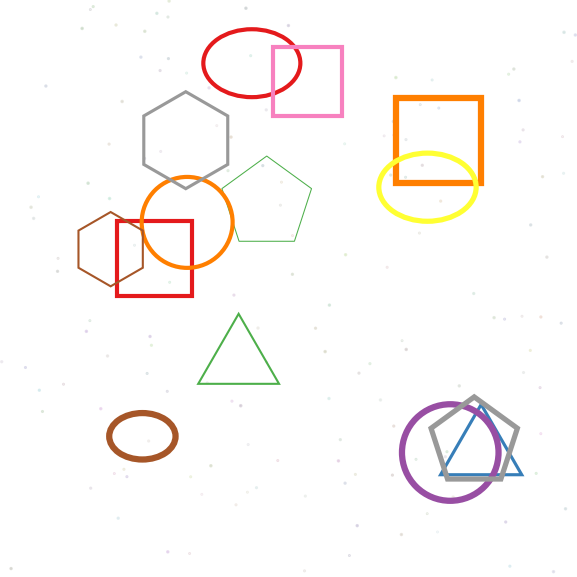[{"shape": "square", "thickness": 2, "radius": 0.32, "center": [0.268, 0.551]}, {"shape": "oval", "thickness": 2, "radius": 0.42, "center": [0.436, 0.89]}, {"shape": "triangle", "thickness": 1.5, "radius": 0.41, "center": [0.833, 0.218]}, {"shape": "triangle", "thickness": 1, "radius": 0.4, "center": [0.413, 0.375]}, {"shape": "pentagon", "thickness": 0.5, "radius": 0.41, "center": [0.462, 0.647]}, {"shape": "circle", "thickness": 3, "radius": 0.42, "center": [0.78, 0.216]}, {"shape": "circle", "thickness": 2, "radius": 0.39, "center": [0.324, 0.614]}, {"shape": "square", "thickness": 3, "radius": 0.37, "center": [0.76, 0.755]}, {"shape": "oval", "thickness": 2.5, "radius": 0.42, "center": [0.74, 0.675]}, {"shape": "oval", "thickness": 3, "radius": 0.29, "center": [0.247, 0.244]}, {"shape": "hexagon", "thickness": 1, "radius": 0.32, "center": [0.192, 0.568]}, {"shape": "square", "thickness": 2, "radius": 0.3, "center": [0.532, 0.858]}, {"shape": "hexagon", "thickness": 1.5, "radius": 0.42, "center": [0.322, 0.756]}, {"shape": "pentagon", "thickness": 2.5, "radius": 0.39, "center": [0.821, 0.233]}]